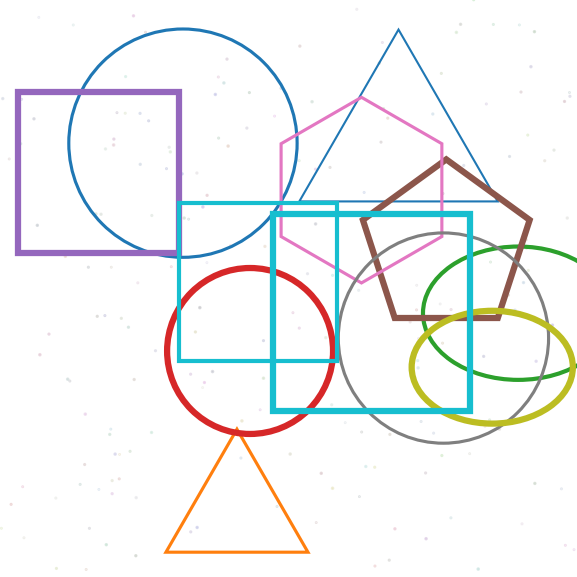[{"shape": "circle", "thickness": 1.5, "radius": 0.99, "center": [0.317, 0.751]}, {"shape": "triangle", "thickness": 1, "radius": 0.99, "center": [0.69, 0.75]}, {"shape": "triangle", "thickness": 1.5, "radius": 0.71, "center": [0.41, 0.114]}, {"shape": "oval", "thickness": 2, "radius": 0.82, "center": [0.897, 0.457]}, {"shape": "circle", "thickness": 3, "radius": 0.72, "center": [0.433, 0.391]}, {"shape": "square", "thickness": 3, "radius": 0.7, "center": [0.17, 0.701]}, {"shape": "pentagon", "thickness": 3, "radius": 0.76, "center": [0.773, 0.571]}, {"shape": "hexagon", "thickness": 1.5, "radius": 0.8, "center": [0.626, 0.67]}, {"shape": "circle", "thickness": 1.5, "radius": 0.91, "center": [0.768, 0.414]}, {"shape": "oval", "thickness": 3, "radius": 0.7, "center": [0.852, 0.363]}, {"shape": "square", "thickness": 3, "radius": 0.85, "center": [0.643, 0.458]}, {"shape": "square", "thickness": 2, "radius": 0.69, "center": [0.447, 0.51]}]